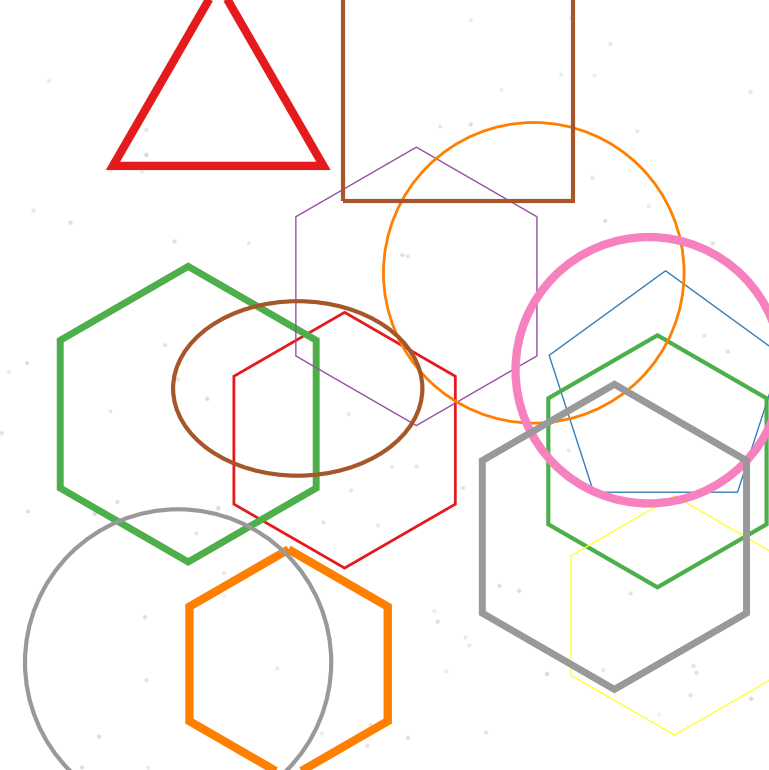[{"shape": "triangle", "thickness": 3, "radius": 0.79, "center": [0.283, 0.863]}, {"shape": "hexagon", "thickness": 1, "radius": 0.83, "center": [0.448, 0.428]}, {"shape": "pentagon", "thickness": 0.5, "radius": 0.79, "center": [0.864, 0.489]}, {"shape": "hexagon", "thickness": 1.5, "radius": 0.82, "center": [0.854, 0.401]}, {"shape": "hexagon", "thickness": 2.5, "radius": 0.96, "center": [0.244, 0.462]}, {"shape": "hexagon", "thickness": 0.5, "radius": 0.9, "center": [0.541, 0.628]}, {"shape": "hexagon", "thickness": 3, "radius": 0.74, "center": [0.375, 0.138]}, {"shape": "circle", "thickness": 1, "radius": 0.98, "center": [0.693, 0.646]}, {"shape": "hexagon", "thickness": 0.5, "radius": 0.78, "center": [0.876, 0.201]}, {"shape": "square", "thickness": 1.5, "radius": 0.74, "center": [0.595, 0.887]}, {"shape": "oval", "thickness": 1.5, "radius": 0.81, "center": [0.387, 0.496]}, {"shape": "circle", "thickness": 3, "radius": 0.86, "center": [0.842, 0.519]}, {"shape": "hexagon", "thickness": 2.5, "radius": 0.99, "center": [0.798, 0.303]}, {"shape": "circle", "thickness": 1.5, "radius": 0.99, "center": [0.231, 0.14]}]